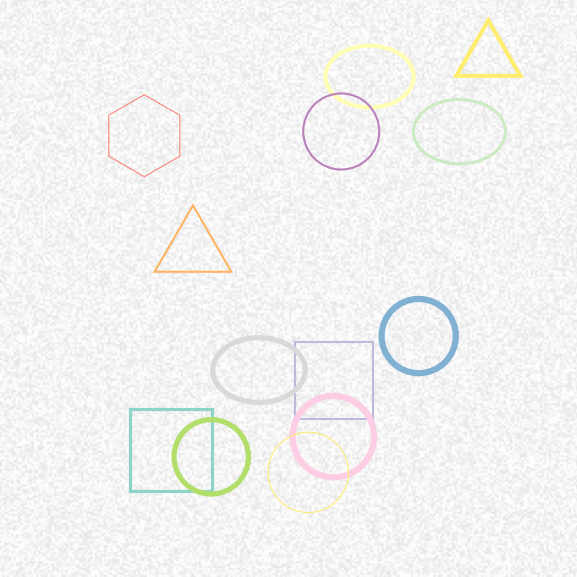[{"shape": "square", "thickness": 1.5, "radius": 0.36, "center": [0.296, 0.22]}, {"shape": "oval", "thickness": 2, "radius": 0.38, "center": [0.64, 0.867]}, {"shape": "square", "thickness": 1, "radius": 0.34, "center": [0.578, 0.34]}, {"shape": "hexagon", "thickness": 0.5, "radius": 0.35, "center": [0.25, 0.764]}, {"shape": "circle", "thickness": 3, "radius": 0.32, "center": [0.725, 0.417]}, {"shape": "triangle", "thickness": 1, "radius": 0.38, "center": [0.334, 0.567]}, {"shape": "circle", "thickness": 2.5, "radius": 0.32, "center": [0.366, 0.208]}, {"shape": "circle", "thickness": 3, "radius": 0.35, "center": [0.577, 0.243]}, {"shape": "oval", "thickness": 2.5, "radius": 0.4, "center": [0.448, 0.358]}, {"shape": "circle", "thickness": 1, "radius": 0.33, "center": [0.591, 0.771]}, {"shape": "oval", "thickness": 1.5, "radius": 0.4, "center": [0.796, 0.771]}, {"shape": "circle", "thickness": 0.5, "radius": 0.35, "center": [0.534, 0.181]}, {"shape": "triangle", "thickness": 2, "radius": 0.32, "center": [0.846, 0.9]}]